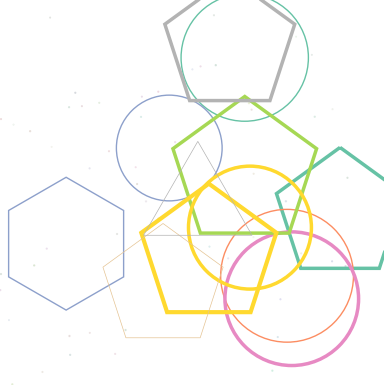[{"shape": "circle", "thickness": 1, "radius": 0.83, "center": [0.636, 0.85]}, {"shape": "pentagon", "thickness": 2.5, "radius": 0.87, "center": [0.883, 0.443]}, {"shape": "circle", "thickness": 1, "radius": 0.86, "center": [0.746, 0.284]}, {"shape": "circle", "thickness": 1, "radius": 0.69, "center": [0.44, 0.616]}, {"shape": "hexagon", "thickness": 1, "radius": 0.86, "center": [0.172, 0.367]}, {"shape": "circle", "thickness": 2.5, "radius": 0.87, "center": [0.758, 0.224]}, {"shape": "pentagon", "thickness": 2.5, "radius": 0.98, "center": [0.636, 0.553]}, {"shape": "circle", "thickness": 2.5, "radius": 0.8, "center": [0.649, 0.409]}, {"shape": "pentagon", "thickness": 3, "radius": 0.92, "center": [0.542, 0.338]}, {"shape": "pentagon", "thickness": 0.5, "radius": 0.82, "center": [0.423, 0.255]}, {"shape": "triangle", "thickness": 0.5, "radius": 0.81, "center": [0.514, 0.47]}, {"shape": "pentagon", "thickness": 2.5, "radius": 0.89, "center": [0.597, 0.882]}]